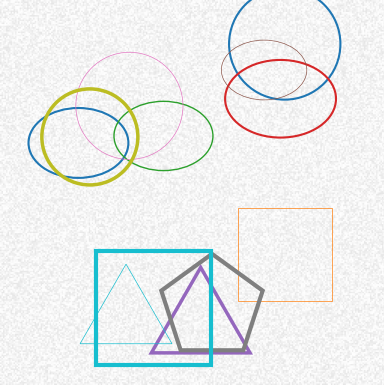[{"shape": "oval", "thickness": 1.5, "radius": 0.65, "center": [0.204, 0.629]}, {"shape": "circle", "thickness": 1.5, "radius": 0.72, "center": [0.74, 0.886]}, {"shape": "square", "thickness": 0.5, "radius": 0.61, "center": [0.74, 0.339]}, {"shape": "oval", "thickness": 1, "radius": 0.64, "center": [0.425, 0.647]}, {"shape": "oval", "thickness": 1.5, "radius": 0.72, "center": [0.729, 0.744]}, {"shape": "triangle", "thickness": 2.5, "radius": 0.74, "center": [0.521, 0.157]}, {"shape": "oval", "thickness": 0.5, "radius": 0.55, "center": [0.686, 0.818]}, {"shape": "circle", "thickness": 0.5, "radius": 0.7, "center": [0.336, 0.725]}, {"shape": "pentagon", "thickness": 3, "radius": 0.69, "center": [0.551, 0.202]}, {"shape": "circle", "thickness": 2.5, "radius": 0.62, "center": [0.233, 0.644]}, {"shape": "square", "thickness": 3, "radius": 0.74, "center": [0.399, 0.2]}, {"shape": "triangle", "thickness": 0.5, "radius": 0.69, "center": [0.327, 0.176]}]